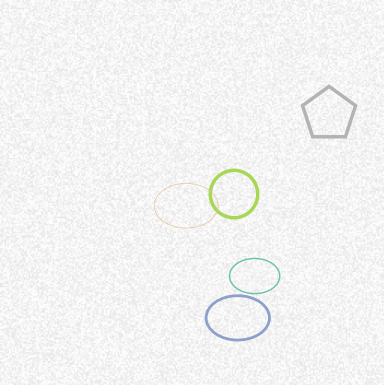[{"shape": "oval", "thickness": 1, "radius": 0.33, "center": [0.661, 0.283]}, {"shape": "oval", "thickness": 2, "radius": 0.41, "center": [0.618, 0.174]}, {"shape": "circle", "thickness": 2.5, "radius": 0.31, "center": [0.608, 0.496]}, {"shape": "oval", "thickness": 0.5, "radius": 0.41, "center": [0.483, 0.466]}, {"shape": "pentagon", "thickness": 2.5, "radius": 0.36, "center": [0.855, 0.703]}]